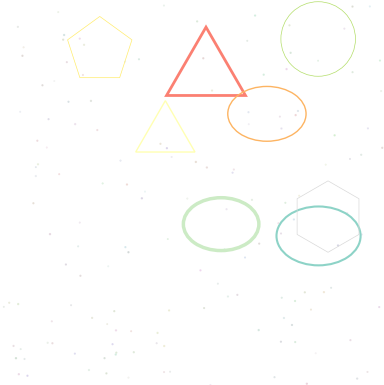[{"shape": "oval", "thickness": 1.5, "radius": 0.55, "center": [0.827, 0.387]}, {"shape": "triangle", "thickness": 1, "radius": 0.44, "center": [0.429, 0.65]}, {"shape": "triangle", "thickness": 2, "radius": 0.59, "center": [0.535, 0.811]}, {"shape": "oval", "thickness": 1, "radius": 0.51, "center": [0.693, 0.704]}, {"shape": "circle", "thickness": 0.5, "radius": 0.48, "center": [0.826, 0.899]}, {"shape": "hexagon", "thickness": 0.5, "radius": 0.46, "center": [0.852, 0.437]}, {"shape": "oval", "thickness": 2.5, "radius": 0.49, "center": [0.574, 0.418]}, {"shape": "pentagon", "thickness": 0.5, "radius": 0.44, "center": [0.259, 0.869]}]